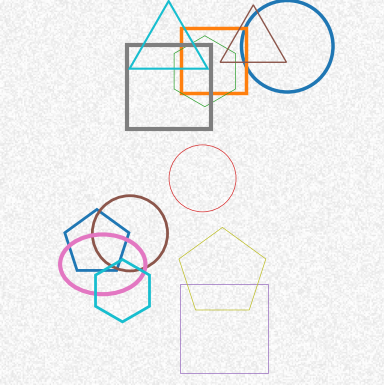[{"shape": "circle", "thickness": 2.5, "radius": 0.59, "center": [0.746, 0.88]}, {"shape": "pentagon", "thickness": 2, "radius": 0.44, "center": [0.252, 0.368]}, {"shape": "square", "thickness": 2.5, "radius": 0.42, "center": [0.555, 0.843]}, {"shape": "hexagon", "thickness": 0.5, "radius": 0.46, "center": [0.532, 0.815]}, {"shape": "circle", "thickness": 0.5, "radius": 0.43, "center": [0.526, 0.537]}, {"shape": "square", "thickness": 0.5, "radius": 0.57, "center": [0.581, 0.147]}, {"shape": "triangle", "thickness": 1, "radius": 0.5, "center": [0.658, 0.888]}, {"shape": "circle", "thickness": 2, "radius": 0.49, "center": [0.337, 0.394]}, {"shape": "oval", "thickness": 3, "radius": 0.55, "center": [0.267, 0.313]}, {"shape": "square", "thickness": 3, "radius": 0.54, "center": [0.439, 0.774]}, {"shape": "pentagon", "thickness": 0.5, "radius": 0.59, "center": [0.578, 0.291]}, {"shape": "triangle", "thickness": 1.5, "radius": 0.59, "center": [0.438, 0.88]}, {"shape": "hexagon", "thickness": 2, "radius": 0.4, "center": [0.318, 0.245]}]